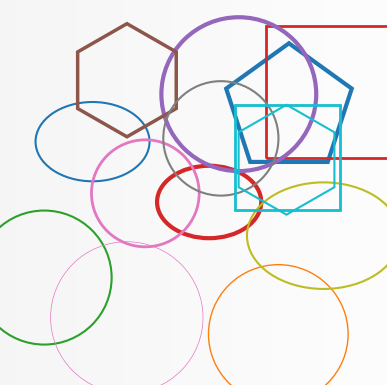[{"shape": "oval", "thickness": 1.5, "radius": 0.74, "center": [0.239, 0.632]}, {"shape": "pentagon", "thickness": 3, "radius": 0.85, "center": [0.746, 0.717]}, {"shape": "circle", "thickness": 1, "radius": 0.9, "center": [0.718, 0.132]}, {"shape": "circle", "thickness": 1.5, "radius": 0.87, "center": [0.114, 0.279]}, {"shape": "oval", "thickness": 3, "radius": 0.67, "center": [0.54, 0.475]}, {"shape": "square", "thickness": 2, "radius": 0.85, "center": [0.858, 0.761]}, {"shape": "circle", "thickness": 3, "radius": 1.0, "center": [0.616, 0.755]}, {"shape": "hexagon", "thickness": 2.5, "radius": 0.73, "center": [0.328, 0.792]}, {"shape": "circle", "thickness": 2, "radius": 0.69, "center": [0.375, 0.498]}, {"shape": "circle", "thickness": 0.5, "radius": 0.98, "center": [0.327, 0.175]}, {"shape": "circle", "thickness": 1.5, "radius": 0.74, "center": [0.57, 0.641]}, {"shape": "oval", "thickness": 1.5, "radius": 0.99, "center": [0.835, 0.388]}, {"shape": "hexagon", "thickness": 1.5, "radius": 0.71, "center": [0.739, 0.585]}, {"shape": "square", "thickness": 2, "radius": 0.68, "center": [0.742, 0.591]}]